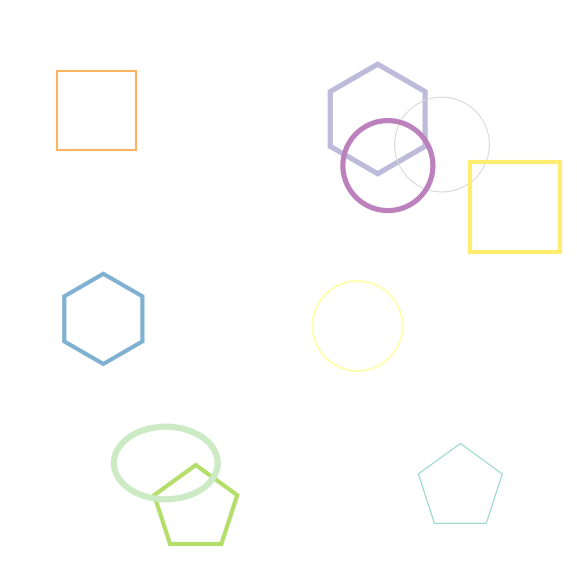[{"shape": "pentagon", "thickness": 0.5, "radius": 0.38, "center": [0.797, 0.155]}, {"shape": "circle", "thickness": 1, "radius": 0.39, "center": [0.619, 0.435]}, {"shape": "hexagon", "thickness": 2.5, "radius": 0.47, "center": [0.654, 0.793]}, {"shape": "hexagon", "thickness": 2, "radius": 0.39, "center": [0.179, 0.447]}, {"shape": "square", "thickness": 1, "radius": 0.34, "center": [0.167, 0.808]}, {"shape": "pentagon", "thickness": 2, "radius": 0.38, "center": [0.339, 0.118]}, {"shape": "circle", "thickness": 0.5, "radius": 0.41, "center": [0.765, 0.749]}, {"shape": "circle", "thickness": 2.5, "radius": 0.39, "center": [0.672, 0.712]}, {"shape": "oval", "thickness": 3, "radius": 0.45, "center": [0.287, 0.197]}, {"shape": "square", "thickness": 2, "radius": 0.39, "center": [0.891, 0.64]}]